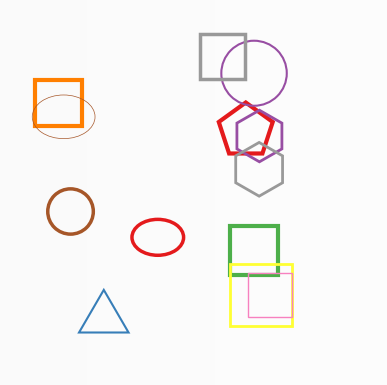[{"shape": "pentagon", "thickness": 3, "radius": 0.37, "center": [0.634, 0.661]}, {"shape": "oval", "thickness": 2.5, "radius": 0.33, "center": [0.407, 0.384]}, {"shape": "triangle", "thickness": 1.5, "radius": 0.37, "center": [0.268, 0.173]}, {"shape": "square", "thickness": 3, "radius": 0.32, "center": [0.656, 0.35]}, {"shape": "circle", "thickness": 1.5, "radius": 0.42, "center": [0.656, 0.81]}, {"shape": "hexagon", "thickness": 2, "radius": 0.34, "center": [0.669, 0.647]}, {"shape": "square", "thickness": 3, "radius": 0.3, "center": [0.151, 0.732]}, {"shape": "square", "thickness": 2, "radius": 0.4, "center": [0.674, 0.234]}, {"shape": "circle", "thickness": 2.5, "radius": 0.29, "center": [0.182, 0.451]}, {"shape": "oval", "thickness": 0.5, "radius": 0.41, "center": [0.164, 0.697]}, {"shape": "square", "thickness": 1, "radius": 0.29, "center": [0.696, 0.233]}, {"shape": "hexagon", "thickness": 2, "radius": 0.35, "center": [0.669, 0.56]}, {"shape": "square", "thickness": 2.5, "radius": 0.29, "center": [0.573, 0.854]}]